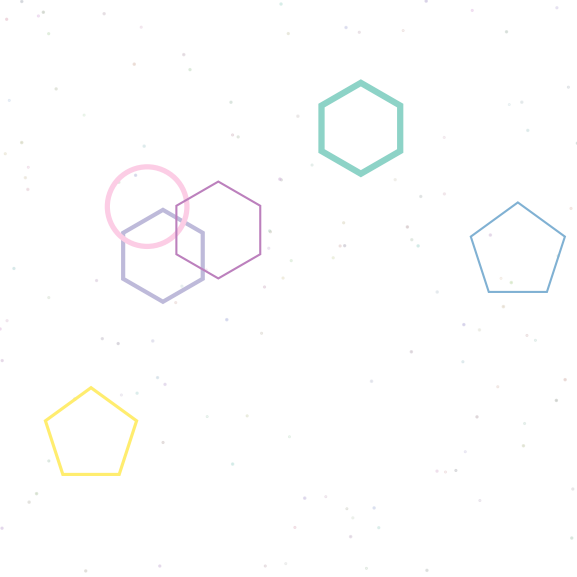[{"shape": "hexagon", "thickness": 3, "radius": 0.39, "center": [0.625, 0.777]}, {"shape": "hexagon", "thickness": 2, "radius": 0.4, "center": [0.282, 0.556]}, {"shape": "pentagon", "thickness": 1, "radius": 0.43, "center": [0.897, 0.563]}, {"shape": "circle", "thickness": 2.5, "radius": 0.34, "center": [0.255, 0.641]}, {"shape": "hexagon", "thickness": 1, "radius": 0.42, "center": [0.378, 0.601]}, {"shape": "pentagon", "thickness": 1.5, "radius": 0.42, "center": [0.158, 0.245]}]